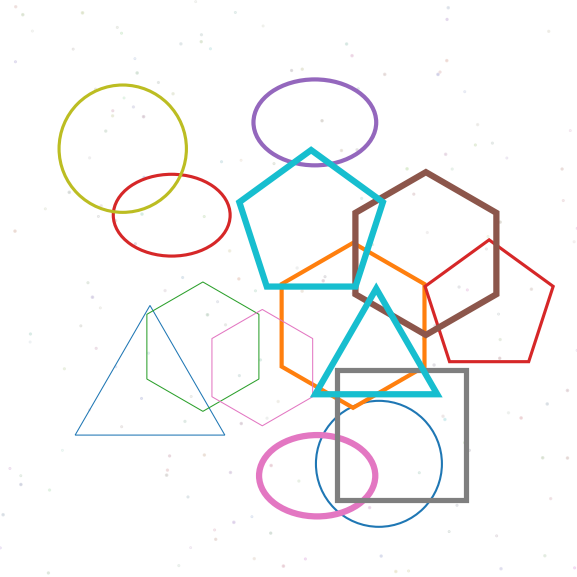[{"shape": "circle", "thickness": 1, "radius": 0.55, "center": [0.656, 0.196]}, {"shape": "triangle", "thickness": 0.5, "radius": 0.75, "center": [0.26, 0.321]}, {"shape": "hexagon", "thickness": 2, "radius": 0.71, "center": [0.611, 0.436]}, {"shape": "hexagon", "thickness": 0.5, "radius": 0.56, "center": [0.351, 0.399]}, {"shape": "oval", "thickness": 1.5, "radius": 0.51, "center": [0.297, 0.627]}, {"shape": "pentagon", "thickness": 1.5, "radius": 0.58, "center": [0.847, 0.467]}, {"shape": "oval", "thickness": 2, "radius": 0.53, "center": [0.545, 0.787]}, {"shape": "hexagon", "thickness": 3, "radius": 0.7, "center": [0.737, 0.56]}, {"shape": "oval", "thickness": 3, "radius": 0.5, "center": [0.549, 0.175]}, {"shape": "hexagon", "thickness": 0.5, "radius": 0.5, "center": [0.454, 0.363]}, {"shape": "square", "thickness": 2.5, "radius": 0.56, "center": [0.695, 0.246]}, {"shape": "circle", "thickness": 1.5, "radius": 0.55, "center": [0.213, 0.742]}, {"shape": "pentagon", "thickness": 3, "radius": 0.65, "center": [0.539, 0.609]}, {"shape": "triangle", "thickness": 3, "radius": 0.61, "center": [0.652, 0.377]}]